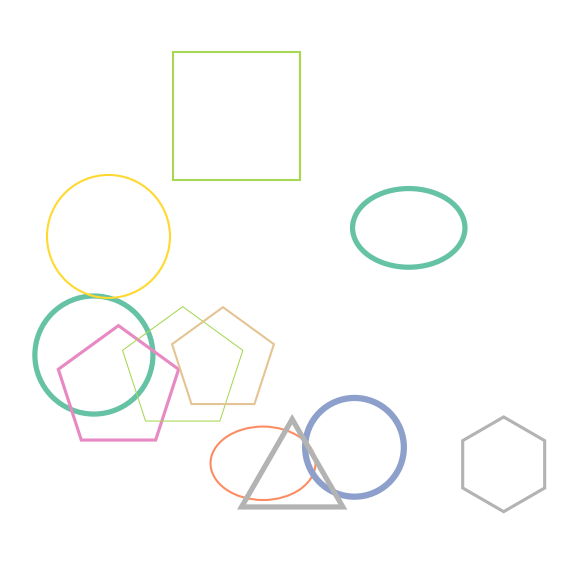[{"shape": "oval", "thickness": 2.5, "radius": 0.49, "center": [0.708, 0.605]}, {"shape": "circle", "thickness": 2.5, "radius": 0.51, "center": [0.163, 0.384]}, {"shape": "oval", "thickness": 1, "radius": 0.45, "center": [0.455, 0.197]}, {"shape": "circle", "thickness": 3, "radius": 0.43, "center": [0.614, 0.225]}, {"shape": "pentagon", "thickness": 1.5, "radius": 0.55, "center": [0.205, 0.326]}, {"shape": "square", "thickness": 1, "radius": 0.55, "center": [0.409, 0.799]}, {"shape": "pentagon", "thickness": 0.5, "radius": 0.55, "center": [0.316, 0.359]}, {"shape": "circle", "thickness": 1, "radius": 0.53, "center": [0.188, 0.59]}, {"shape": "pentagon", "thickness": 1, "radius": 0.46, "center": [0.386, 0.374]}, {"shape": "hexagon", "thickness": 1.5, "radius": 0.41, "center": [0.872, 0.195]}, {"shape": "triangle", "thickness": 2.5, "radius": 0.51, "center": [0.506, 0.172]}]